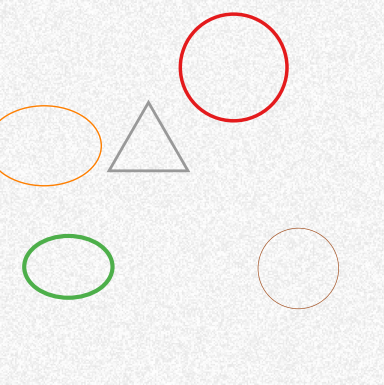[{"shape": "circle", "thickness": 2.5, "radius": 0.69, "center": [0.607, 0.825]}, {"shape": "oval", "thickness": 3, "radius": 0.57, "center": [0.178, 0.307]}, {"shape": "oval", "thickness": 1, "radius": 0.74, "center": [0.115, 0.621]}, {"shape": "circle", "thickness": 0.5, "radius": 0.52, "center": [0.775, 0.303]}, {"shape": "triangle", "thickness": 2, "radius": 0.59, "center": [0.386, 0.616]}]